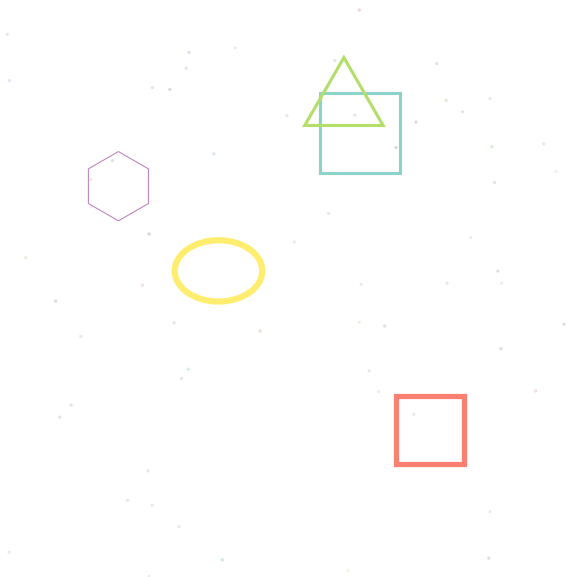[{"shape": "square", "thickness": 1.5, "radius": 0.35, "center": [0.623, 0.768]}, {"shape": "square", "thickness": 2.5, "radius": 0.29, "center": [0.745, 0.254]}, {"shape": "triangle", "thickness": 1.5, "radius": 0.39, "center": [0.596, 0.821]}, {"shape": "hexagon", "thickness": 0.5, "radius": 0.3, "center": [0.205, 0.677]}, {"shape": "oval", "thickness": 3, "radius": 0.38, "center": [0.378, 0.53]}]